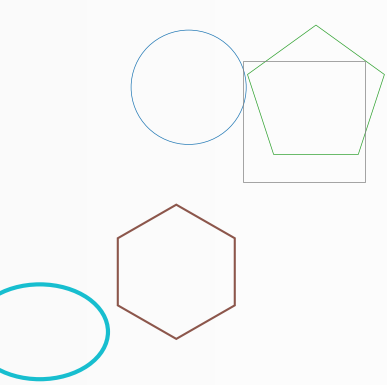[{"shape": "circle", "thickness": 0.5, "radius": 0.74, "center": [0.487, 0.773]}, {"shape": "pentagon", "thickness": 0.5, "radius": 0.93, "center": [0.815, 0.749]}, {"shape": "hexagon", "thickness": 1.5, "radius": 0.87, "center": [0.455, 0.294]}, {"shape": "square", "thickness": 0.5, "radius": 0.79, "center": [0.786, 0.683]}, {"shape": "oval", "thickness": 3, "radius": 0.88, "center": [0.103, 0.138]}]